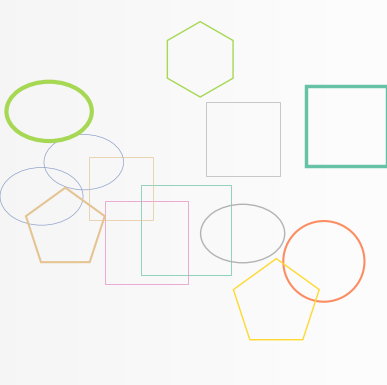[{"shape": "square", "thickness": 2.5, "radius": 0.52, "center": [0.894, 0.673]}, {"shape": "square", "thickness": 0.5, "radius": 0.58, "center": [0.479, 0.402]}, {"shape": "circle", "thickness": 1.5, "radius": 0.52, "center": [0.836, 0.321]}, {"shape": "oval", "thickness": 0.5, "radius": 0.51, "center": [0.216, 0.579]}, {"shape": "oval", "thickness": 0.5, "radius": 0.54, "center": [0.107, 0.49]}, {"shape": "square", "thickness": 0.5, "radius": 0.53, "center": [0.378, 0.37]}, {"shape": "hexagon", "thickness": 1, "radius": 0.49, "center": [0.517, 0.846]}, {"shape": "oval", "thickness": 3, "radius": 0.55, "center": [0.127, 0.711]}, {"shape": "pentagon", "thickness": 1, "radius": 0.58, "center": [0.713, 0.212]}, {"shape": "pentagon", "thickness": 1.5, "radius": 0.53, "center": [0.169, 0.406]}, {"shape": "square", "thickness": 0.5, "radius": 0.41, "center": [0.312, 0.511]}, {"shape": "square", "thickness": 0.5, "radius": 0.48, "center": [0.628, 0.639]}, {"shape": "oval", "thickness": 1, "radius": 0.54, "center": [0.626, 0.393]}]